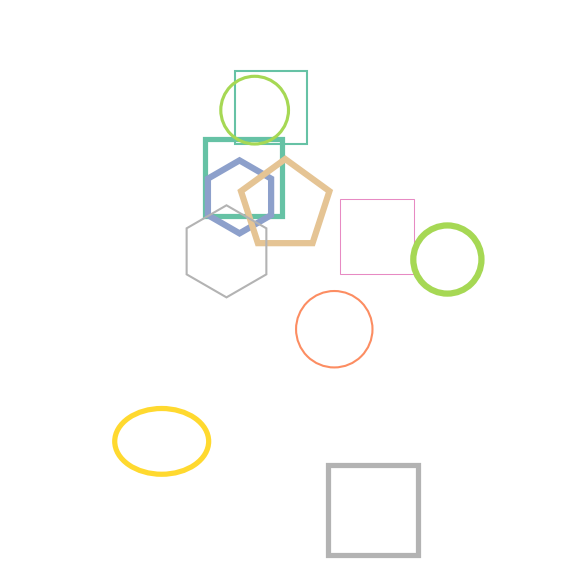[{"shape": "square", "thickness": 2.5, "radius": 0.33, "center": [0.421, 0.692]}, {"shape": "square", "thickness": 1, "radius": 0.31, "center": [0.469, 0.813]}, {"shape": "circle", "thickness": 1, "radius": 0.33, "center": [0.579, 0.429]}, {"shape": "hexagon", "thickness": 3, "radius": 0.32, "center": [0.415, 0.658]}, {"shape": "square", "thickness": 0.5, "radius": 0.32, "center": [0.653, 0.589]}, {"shape": "circle", "thickness": 1.5, "radius": 0.29, "center": [0.441, 0.808]}, {"shape": "circle", "thickness": 3, "radius": 0.3, "center": [0.775, 0.55]}, {"shape": "oval", "thickness": 2.5, "radius": 0.41, "center": [0.28, 0.235]}, {"shape": "pentagon", "thickness": 3, "radius": 0.4, "center": [0.494, 0.643]}, {"shape": "square", "thickness": 2.5, "radius": 0.39, "center": [0.646, 0.116]}, {"shape": "hexagon", "thickness": 1, "radius": 0.4, "center": [0.392, 0.564]}]